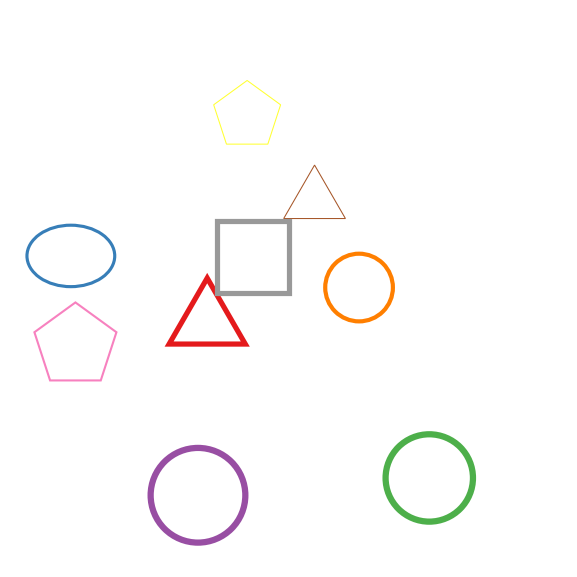[{"shape": "triangle", "thickness": 2.5, "radius": 0.38, "center": [0.359, 0.441]}, {"shape": "oval", "thickness": 1.5, "radius": 0.38, "center": [0.123, 0.556]}, {"shape": "circle", "thickness": 3, "radius": 0.38, "center": [0.743, 0.172]}, {"shape": "circle", "thickness": 3, "radius": 0.41, "center": [0.343, 0.142]}, {"shape": "circle", "thickness": 2, "radius": 0.29, "center": [0.622, 0.501]}, {"shape": "pentagon", "thickness": 0.5, "radius": 0.3, "center": [0.428, 0.799]}, {"shape": "triangle", "thickness": 0.5, "radius": 0.31, "center": [0.545, 0.652]}, {"shape": "pentagon", "thickness": 1, "radius": 0.37, "center": [0.131, 0.401]}, {"shape": "square", "thickness": 2.5, "radius": 0.31, "center": [0.438, 0.555]}]